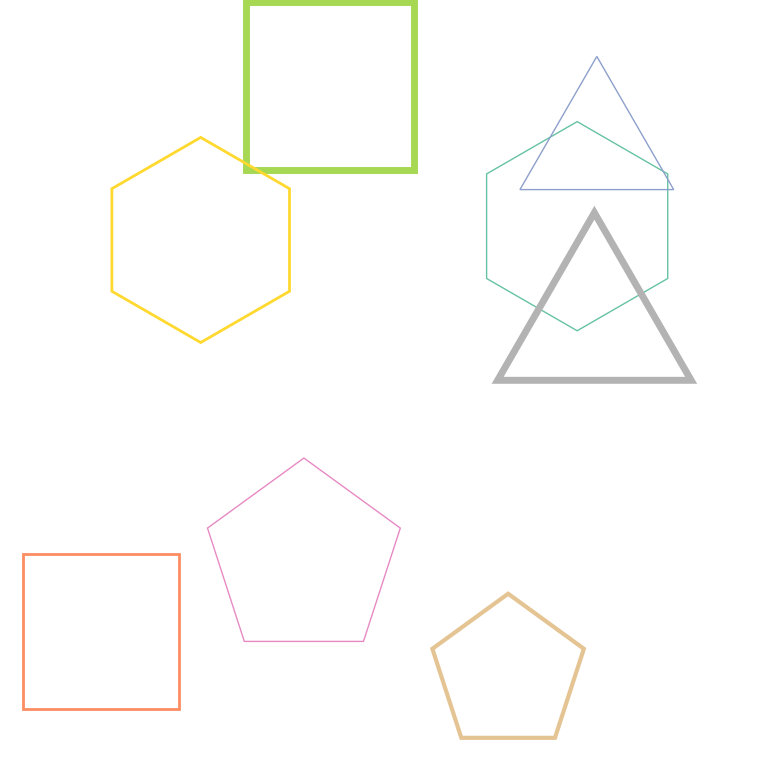[{"shape": "hexagon", "thickness": 0.5, "radius": 0.68, "center": [0.75, 0.706]}, {"shape": "square", "thickness": 1, "radius": 0.5, "center": [0.131, 0.18]}, {"shape": "triangle", "thickness": 0.5, "radius": 0.58, "center": [0.775, 0.811]}, {"shape": "pentagon", "thickness": 0.5, "radius": 0.66, "center": [0.395, 0.273]}, {"shape": "square", "thickness": 2.5, "radius": 0.54, "center": [0.429, 0.889]}, {"shape": "hexagon", "thickness": 1, "radius": 0.67, "center": [0.261, 0.688]}, {"shape": "pentagon", "thickness": 1.5, "radius": 0.52, "center": [0.66, 0.125]}, {"shape": "triangle", "thickness": 2.5, "radius": 0.73, "center": [0.772, 0.579]}]